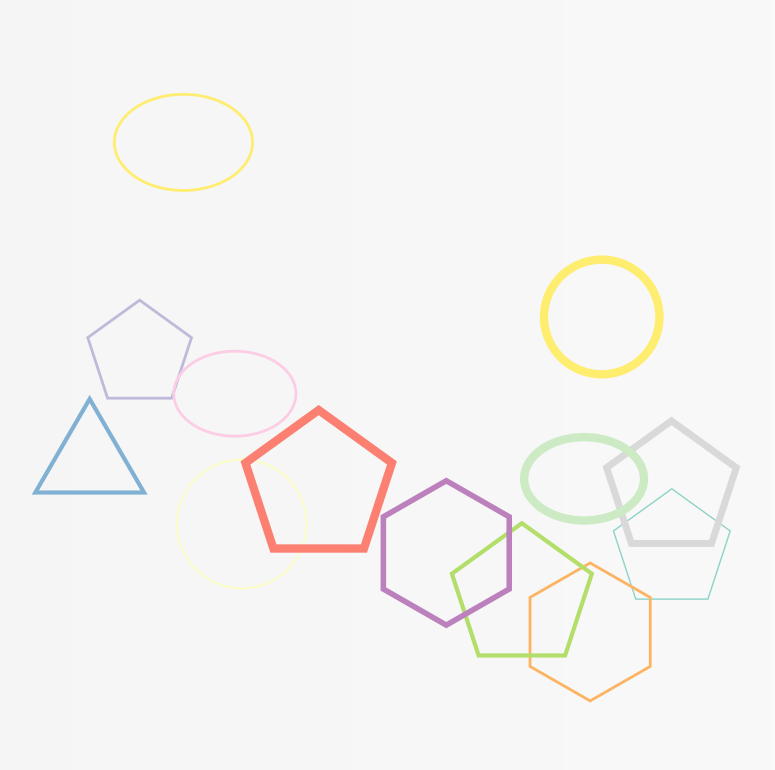[{"shape": "pentagon", "thickness": 0.5, "radius": 0.4, "center": [0.867, 0.286]}, {"shape": "circle", "thickness": 0.5, "radius": 0.42, "center": [0.312, 0.32]}, {"shape": "pentagon", "thickness": 1, "radius": 0.35, "center": [0.18, 0.54]}, {"shape": "pentagon", "thickness": 3, "radius": 0.5, "center": [0.411, 0.368]}, {"shape": "triangle", "thickness": 1.5, "radius": 0.4, "center": [0.116, 0.401]}, {"shape": "hexagon", "thickness": 1, "radius": 0.45, "center": [0.761, 0.179]}, {"shape": "pentagon", "thickness": 1.5, "radius": 0.47, "center": [0.673, 0.226]}, {"shape": "oval", "thickness": 1, "radius": 0.39, "center": [0.303, 0.489]}, {"shape": "pentagon", "thickness": 2.5, "radius": 0.44, "center": [0.866, 0.365]}, {"shape": "hexagon", "thickness": 2, "radius": 0.47, "center": [0.576, 0.282]}, {"shape": "oval", "thickness": 3, "radius": 0.39, "center": [0.754, 0.378]}, {"shape": "circle", "thickness": 3, "radius": 0.37, "center": [0.776, 0.588]}, {"shape": "oval", "thickness": 1, "radius": 0.45, "center": [0.237, 0.815]}]